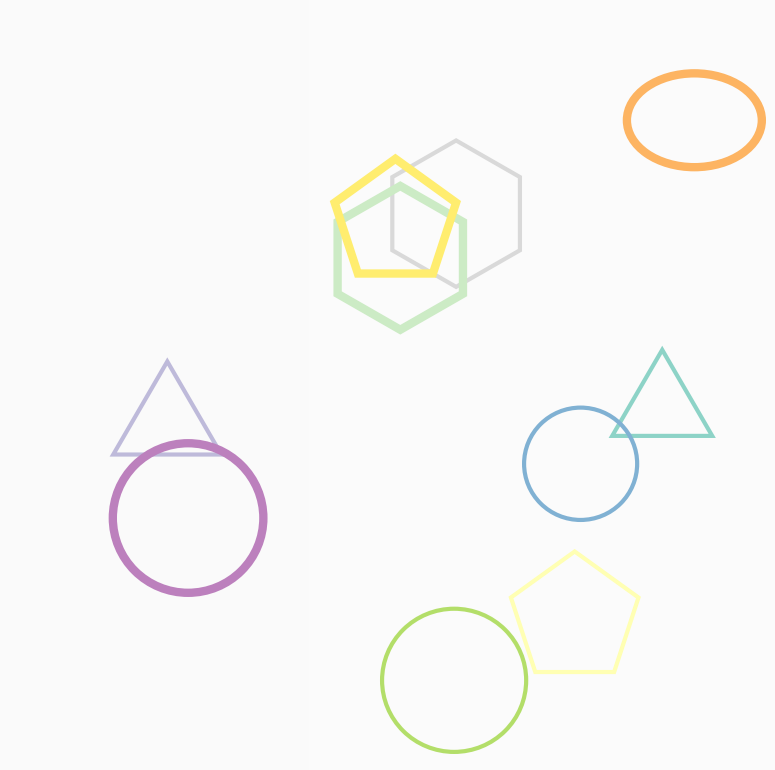[{"shape": "triangle", "thickness": 1.5, "radius": 0.37, "center": [0.854, 0.471]}, {"shape": "pentagon", "thickness": 1.5, "radius": 0.43, "center": [0.742, 0.197]}, {"shape": "triangle", "thickness": 1.5, "radius": 0.4, "center": [0.216, 0.45]}, {"shape": "circle", "thickness": 1.5, "radius": 0.36, "center": [0.749, 0.398]}, {"shape": "oval", "thickness": 3, "radius": 0.44, "center": [0.896, 0.844]}, {"shape": "circle", "thickness": 1.5, "radius": 0.46, "center": [0.586, 0.116]}, {"shape": "hexagon", "thickness": 1.5, "radius": 0.48, "center": [0.589, 0.723]}, {"shape": "circle", "thickness": 3, "radius": 0.49, "center": [0.243, 0.327]}, {"shape": "hexagon", "thickness": 3, "radius": 0.47, "center": [0.517, 0.665]}, {"shape": "pentagon", "thickness": 3, "radius": 0.41, "center": [0.51, 0.711]}]